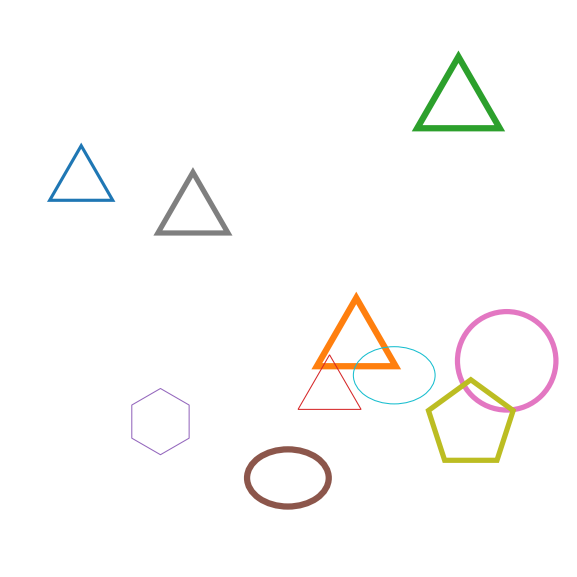[{"shape": "triangle", "thickness": 1.5, "radius": 0.32, "center": [0.141, 0.684]}, {"shape": "triangle", "thickness": 3, "radius": 0.39, "center": [0.617, 0.404]}, {"shape": "triangle", "thickness": 3, "radius": 0.41, "center": [0.794, 0.818]}, {"shape": "triangle", "thickness": 0.5, "radius": 0.32, "center": [0.571, 0.322]}, {"shape": "hexagon", "thickness": 0.5, "radius": 0.29, "center": [0.278, 0.269]}, {"shape": "oval", "thickness": 3, "radius": 0.35, "center": [0.499, 0.172]}, {"shape": "circle", "thickness": 2.5, "radius": 0.43, "center": [0.877, 0.374]}, {"shape": "triangle", "thickness": 2.5, "radius": 0.35, "center": [0.334, 0.631]}, {"shape": "pentagon", "thickness": 2.5, "radius": 0.39, "center": [0.815, 0.264]}, {"shape": "oval", "thickness": 0.5, "radius": 0.35, "center": [0.683, 0.349]}]